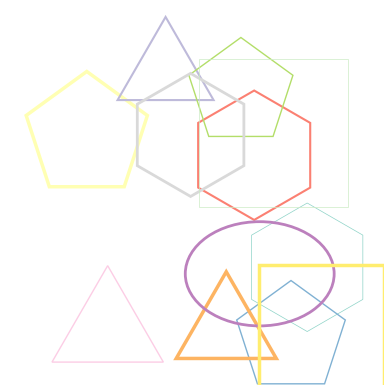[{"shape": "hexagon", "thickness": 0.5, "radius": 0.83, "center": [0.798, 0.306]}, {"shape": "pentagon", "thickness": 2.5, "radius": 0.83, "center": [0.225, 0.649]}, {"shape": "triangle", "thickness": 1.5, "radius": 0.72, "center": [0.43, 0.812]}, {"shape": "hexagon", "thickness": 1.5, "radius": 0.84, "center": [0.66, 0.597]}, {"shape": "pentagon", "thickness": 1, "radius": 0.74, "center": [0.756, 0.123]}, {"shape": "triangle", "thickness": 2.5, "radius": 0.75, "center": [0.588, 0.144]}, {"shape": "pentagon", "thickness": 1, "radius": 0.71, "center": [0.626, 0.761]}, {"shape": "triangle", "thickness": 1, "radius": 0.83, "center": [0.28, 0.143]}, {"shape": "hexagon", "thickness": 2, "radius": 0.8, "center": [0.495, 0.65]}, {"shape": "oval", "thickness": 2, "radius": 0.97, "center": [0.675, 0.289]}, {"shape": "square", "thickness": 0.5, "radius": 0.96, "center": [0.711, 0.655]}, {"shape": "square", "thickness": 2.5, "radius": 0.81, "center": [0.836, 0.148]}]